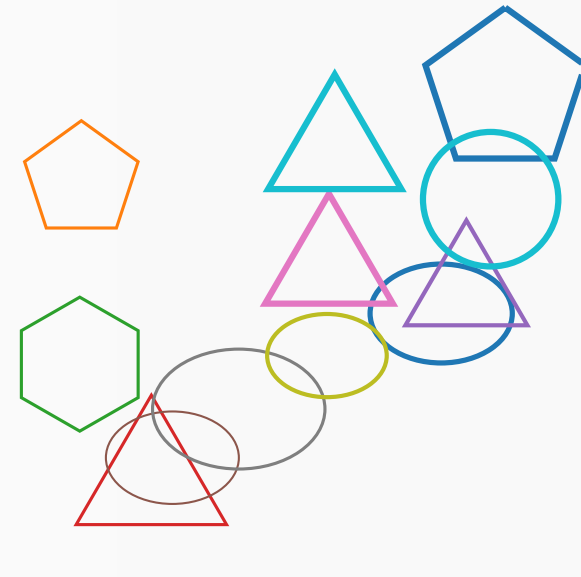[{"shape": "oval", "thickness": 2.5, "radius": 0.61, "center": [0.759, 0.456]}, {"shape": "pentagon", "thickness": 3, "radius": 0.72, "center": [0.869, 0.841]}, {"shape": "pentagon", "thickness": 1.5, "radius": 0.51, "center": [0.14, 0.687]}, {"shape": "hexagon", "thickness": 1.5, "radius": 0.58, "center": [0.137, 0.369]}, {"shape": "triangle", "thickness": 1.5, "radius": 0.75, "center": [0.26, 0.165]}, {"shape": "triangle", "thickness": 2, "radius": 0.61, "center": [0.802, 0.496]}, {"shape": "oval", "thickness": 1, "radius": 0.57, "center": [0.297, 0.207]}, {"shape": "triangle", "thickness": 3, "radius": 0.63, "center": [0.566, 0.537]}, {"shape": "oval", "thickness": 1.5, "radius": 0.74, "center": [0.411, 0.291]}, {"shape": "oval", "thickness": 2, "radius": 0.51, "center": [0.562, 0.383]}, {"shape": "circle", "thickness": 3, "radius": 0.58, "center": [0.844, 0.654]}, {"shape": "triangle", "thickness": 3, "radius": 0.66, "center": [0.576, 0.738]}]